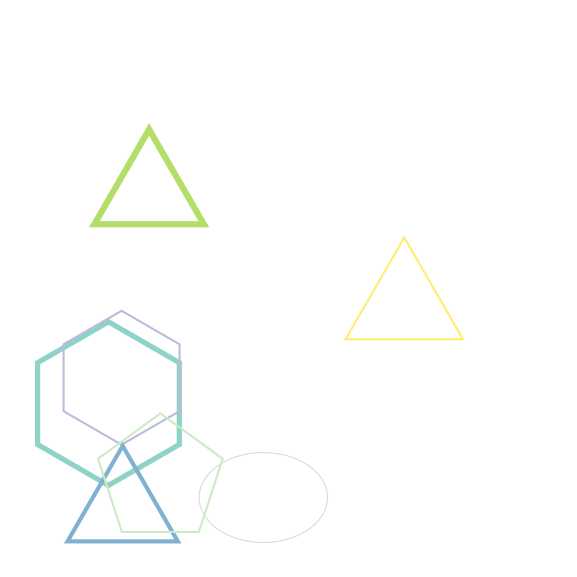[{"shape": "hexagon", "thickness": 2.5, "radius": 0.71, "center": [0.188, 0.3]}, {"shape": "hexagon", "thickness": 1, "radius": 0.58, "center": [0.211, 0.345]}, {"shape": "triangle", "thickness": 2, "radius": 0.55, "center": [0.212, 0.117]}, {"shape": "triangle", "thickness": 3, "radius": 0.55, "center": [0.258, 0.666]}, {"shape": "oval", "thickness": 0.5, "radius": 0.56, "center": [0.456, 0.138]}, {"shape": "pentagon", "thickness": 1, "radius": 0.57, "center": [0.278, 0.17]}, {"shape": "triangle", "thickness": 1, "radius": 0.59, "center": [0.7, 0.47]}]